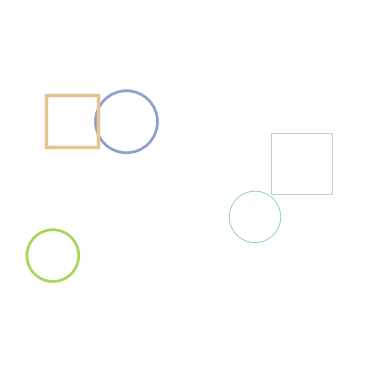[{"shape": "circle", "thickness": 0.5, "radius": 0.33, "center": [0.662, 0.437]}, {"shape": "circle", "thickness": 2, "radius": 0.4, "center": [0.328, 0.684]}, {"shape": "circle", "thickness": 2, "radius": 0.34, "center": [0.137, 0.336]}, {"shape": "square", "thickness": 2.5, "radius": 0.34, "center": [0.188, 0.686]}, {"shape": "square", "thickness": 0.5, "radius": 0.4, "center": [0.783, 0.576]}]